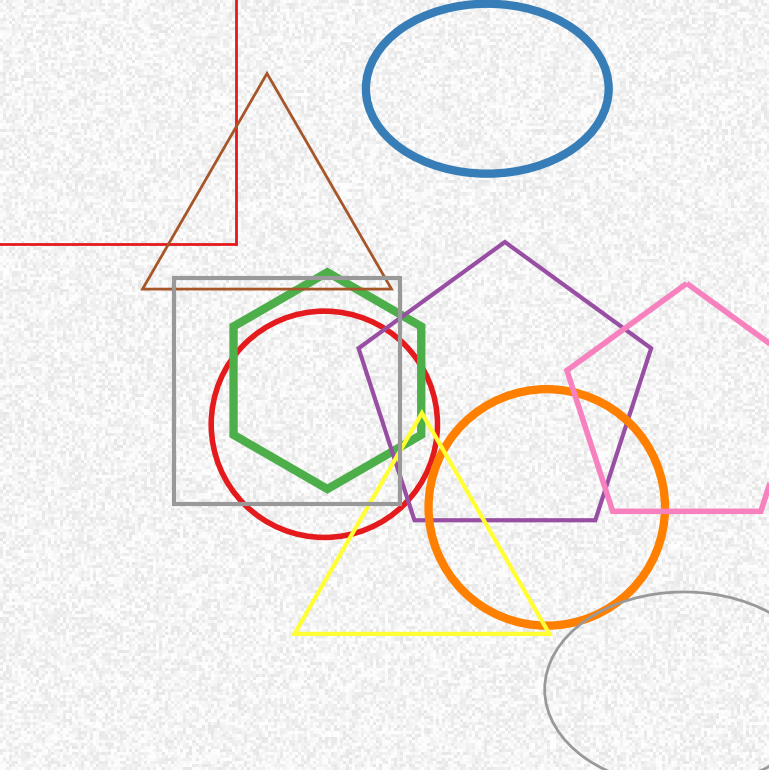[{"shape": "circle", "thickness": 2, "radius": 0.73, "center": [0.421, 0.449]}, {"shape": "square", "thickness": 1, "radius": 0.87, "center": [0.132, 0.857]}, {"shape": "oval", "thickness": 3, "radius": 0.79, "center": [0.633, 0.885]}, {"shape": "hexagon", "thickness": 3, "radius": 0.7, "center": [0.425, 0.506]}, {"shape": "pentagon", "thickness": 1.5, "radius": 1.0, "center": [0.656, 0.486]}, {"shape": "circle", "thickness": 3, "radius": 0.77, "center": [0.71, 0.341]}, {"shape": "triangle", "thickness": 1.5, "radius": 0.96, "center": [0.548, 0.272]}, {"shape": "triangle", "thickness": 1, "radius": 0.93, "center": [0.347, 0.718]}, {"shape": "pentagon", "thickness": 2, "radius": 0.82, "center": [0.892, 0.468]}, {"shape": "square", "thickness": 1.5, "radius": 0.73, "center": [0.373, 0.492]}, {"shape": "oval", "thickness": 1, "radius": 0.9, "center": [0.888, 0.105]}]